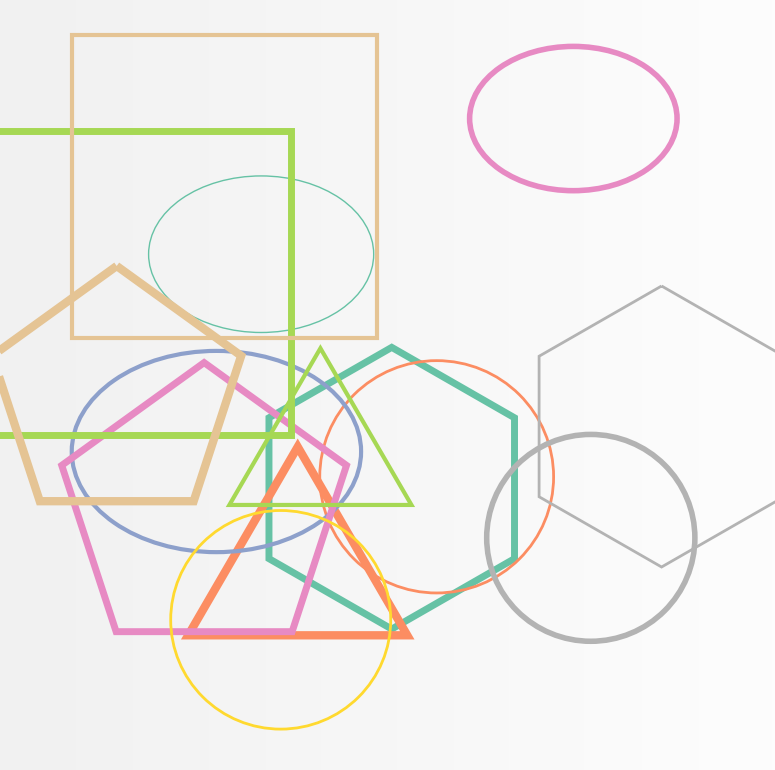[{"shape": "hexagon", "thickness": 2.5, "radius": 0.91, "center": [0.505, 0.366]}, {"shape": "oval", "thickness": 0.5, "radius": 0.73, "center": [0.337, 0.67]}, {"shape": "triangle", "thickness": 3, "radius": 0.82, "center": [0.384, 0.257]}, {"shape": "circle", "thickness": 1, "radius": 0.75, "center": [0.563, 0.381]}, {"shape": "oval", "thickness": 1.5, "radius": 0.93, "center": [0.279, 0.414]}, {"shape": "oval", "thickness": 2, "radius": 0.67, "center": [0.74, 0.846]}, {"shape": "pentagon", "thickness": 2.5, "radius": 0.97, "center": [0.263, 0.336]}, {"shape": "triangle", "thickness": 1.5, "radius": 0.68, "center": [0.413, 0.412]}, {"shape": "square", "thickness": 2.5, "radius": 0.99, "center": [0.179, 0.632]}, {"shape": "circle", "thickness": 1, "radius": 0.71, "center": [0.362, 0.195]}, {"shape": "pentagon", "thickness": 3, "radius": 0.84, "center": [0.151, 0.486]}, {"shape": "square", "thickness": 1.5, "radius": 0.98, "center": [0.289, 0.758]}, {"shape": "circle", "thickness": 2, "radius": 0.67, "center": [0.762, 0.301]}, {"shape": "hexagon", "thickness": 1, "radius": 0.91, "center": [0.854, 0.446]}]